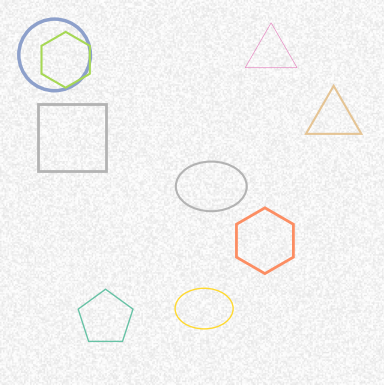[{"shape": "pentagon", "thickness": 1, "radius": 0.37, "center": [0.274, 0.174]}, {"shape": "hexagon", "thickness": 2, "radius": 0.43, "center": [0.688, 0.375]}, {"shape": "circle", "thickness": 2.5, "radius": 0.46, "center": [0.142, 0.857]}, {"shape": "triangle", "thickness": 0.5, "radius": 0.39, "center": [0.704, 0.863]}, {"shape": "hexagon", "thickness": 1.5, "radius": 0.36, "center": [0.171, 0.845]}, {"shape": "oval", "thickness": 1, "radius": 0.38, "center": [0.53, 0.199]}, {"shape": "triangle", "thickness": 1.5, "radius": 0.42, "center": [0.867, 0.694]}, {"shape": "square", "thickness": 2, "radius": 0.44, "center": [0.187, 0.642]}, {"shape": "oval", "thickness": 1.5, "radius": 0.46, "center": [0.549, 0.516]}]